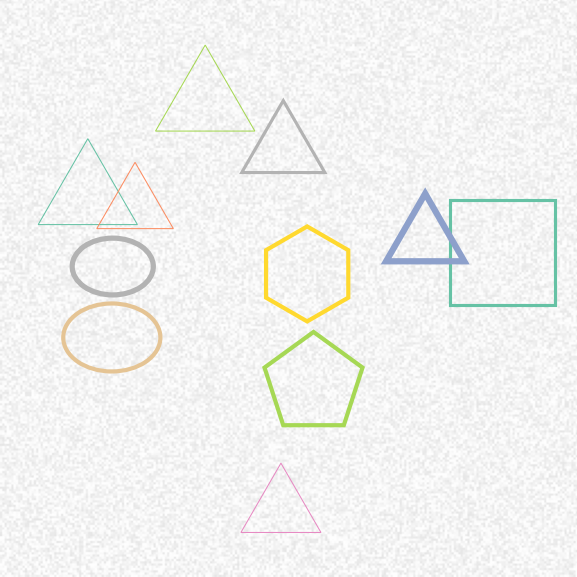[{"shape": "triangle", "thickness": 0.5, "radius": 0.5, "center": [0.152, 0.66]}, {"shape": "square", "thickness": 1.5, "radius": 0.45, "center": [0.87, 0.562]}, {"shape": "triangle", "thickness": 0.5, "radius": 0.38, "center": [0.234, 0.642]}, {"shape": "triangle", "thickness": 3, "radius": 0.39, "center": [0.736, 0.586]}, {"shape": "triangle", "thickness": 0.5, "radius": 0.4, "center": [0.486, 0.117]}, {"shape": "pentagon", "thickness": 2, "radius": 0.45, "center": [0.543, 0.335]}, {"shape": "triangle", "thickness": 0.5, "radius": 0.5, "center": [0.355, 0.822]}, {"shape": "hexagon", "thickness": 2, "radius": 0.41, "center": [0.532, 0.525]}, {"shape": "oval", "thickness": 2, "radius": 0.42, "center": [0.194, 0.415]}, {"shape": "triangle", "thickness": 1.5, "radius": 0.42, "center": [0.491, 0.742]}, {"shape": "oval", "thickness": 2.5, "radius": 0.35, "center": [0.195, 0.538]}]